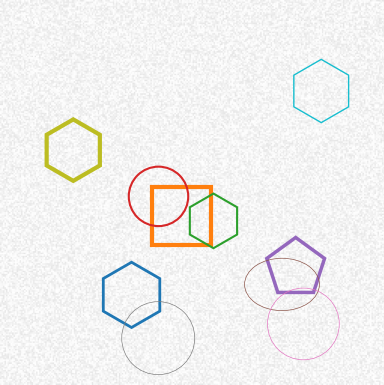[{"shape": "hexagon", "thickness": 2, "radius": 0.42, "center": [0.342, 0.234]}, {"shape": "square", "thickness": 3, "radius": 0.38, "center": [0.472, 0.439]}, {"shape": "hexagon", "thickness": 1.5, "radius": 0.35, "center": [0.554, 0.426]}, {"shape": "circle", "thickness": 1.5, "radius": 0.39, "center": [0.412, 0.49]}, {"shape": "pentagon", "thickness": 2.5, "radius": 0.39, "center": [0.768, 0.304]}, {"shape": "oval", "thickness": 0.5, "radius": 0.49, "center": [0.732, 0.261]}, {"shape": "circle", "thickness": 0.5, "radius": 0.47, "center": [0.788, 0.159]}, {"shape": "circle", "thickness": 0.5, "radius": 0.47, "center": [0.411, 0.122]}, {"shape": "hexagon", "thickness": 3, "radius": 0.4, "center": [0.19, 0.61]}, {"shape": "hexagon", "thickness": 1, "radius": 0.41, "center": [0.834, 0.764]}]